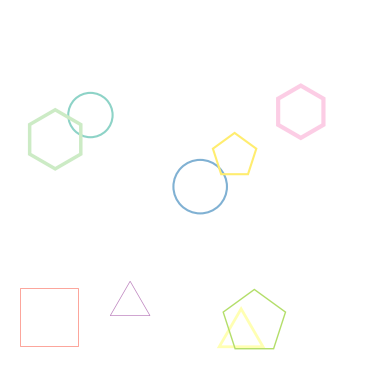[{"shape": "circle", "thickness": 1.5, "radius": 0.29, "center": [0.235, 0.701]}, {"shape": "triangle", "thickness": 2, "radius": 0.33, "center": [0.626, 0.132]}, {"shape": "square", "thickness": 0.5, "radius": 0.38, "center": [0.128, 0.177]}, {"shape": "circle", "thickness": 1.5, "radius": 0.35, "center": [0.52, 0.515]}, {"shape": "pentagon", "thickness": 1, "radius": 0.43, "center": [0.661, 0.163]}, {"shape": "hexagon", "thickness": 3, "radius": 0.34, "center": [0.781, 0.71]}, {"shape": "triangle", "thickness": 0.5, "radius": 0.3, "center": [0.338, 0.21]}, {"shape": "hexagon", "thickness": 2.5, "radius": 0.38, "center": [0.143, 0.638]}, {"shape": "pentagon", "thickness": 1.5, "radius": 0.3, "center": [0.609, 0.595]}]